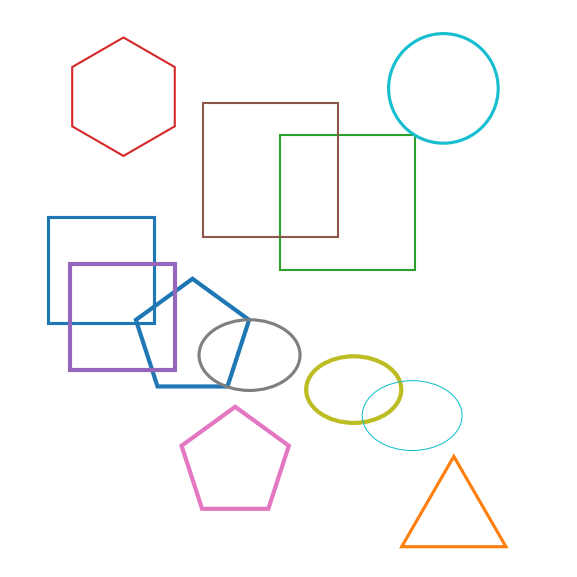[{"shape": "pentagon", "thickness": 2, "radius": 0.52, "center": [0.333, 0.413]}, {"shape": "square", "thickness": 1.5, "radius": 0.46, "center": [0.174, 0.532]}, {"shape": "triangle", "thickness": 1.5, "radius": 0.52, "center": [0.786, 0.105]}, {"shape": "square", "thickness": 1, "radius": 0.58, "center": [0.602, 0.648]}, {"shape": "hexagon", "thickness": 1, "radius": 0.51, "center": [0.214, 0.832]}, {"shape": "square", "thickness": 2, "radius": 0.46, "center": [0.212, 0.45]}, {"shape": "square", "thickness": 1, "radius": 0.58, "center": [0.468, 0.704]}, {"shape": "pentagon", "thickness": 2, "radius": 0.49, "center": [0.407, 0.197]}, {"shape": "oval", "thickness": 1.5, "radius": 0.44, "center": [0.432, 0.384]}, {"shape": "oval", "thickness": 2, "radius": 0.41, "center": [0.612, 0.325]}, {"shape": "oval", "thickness": 0.5, "radius": 0.43, "center": [0.714, 0.279]}, {"shape": "circle", "thickness": 1.5, "radius": 0.47, "center": [0.768, 0.846]}]